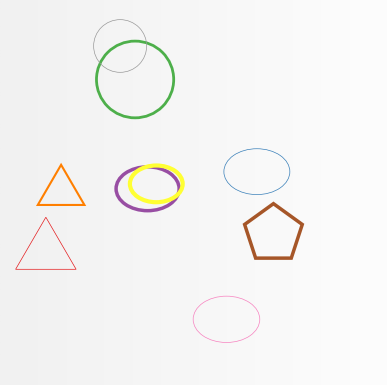[{"shape": "triangle", "thickness": 0.5, "radius": 0.45, "center": [0.118, 0.346]}, {"shape": "oval", "thickness": 0.5, "radius": 0.43, "center": [0.663, 0.554]}, {"shape": "circle", "thickness": 2, "radius": 0.5, "center": [0.349, 0.794]}, {"shape": "oval", "thickness": 2.5, "radius": 0.41, "center": [0.381, 0.51]}, {"shape": "triangle", "thickness": 1.5, "radius": 0.35, "center": [0.158, 0.502]}, {"shape": "oval", "thickness": 3, "radius": 0.34, "center": [0.403, 0.522]}, {"shape": "pentagon", "thickness": 2.5, "radius": 0.39, "center": [0.706, 0.393]}, {"shape": "oval", "thickness": 0.5, "radius": 0.43, "center": [0.584, 0.171]}, {"shape": "circle", "thickness": 0.5, "radius": 0.34, "center": [0.31, 0.881]}]